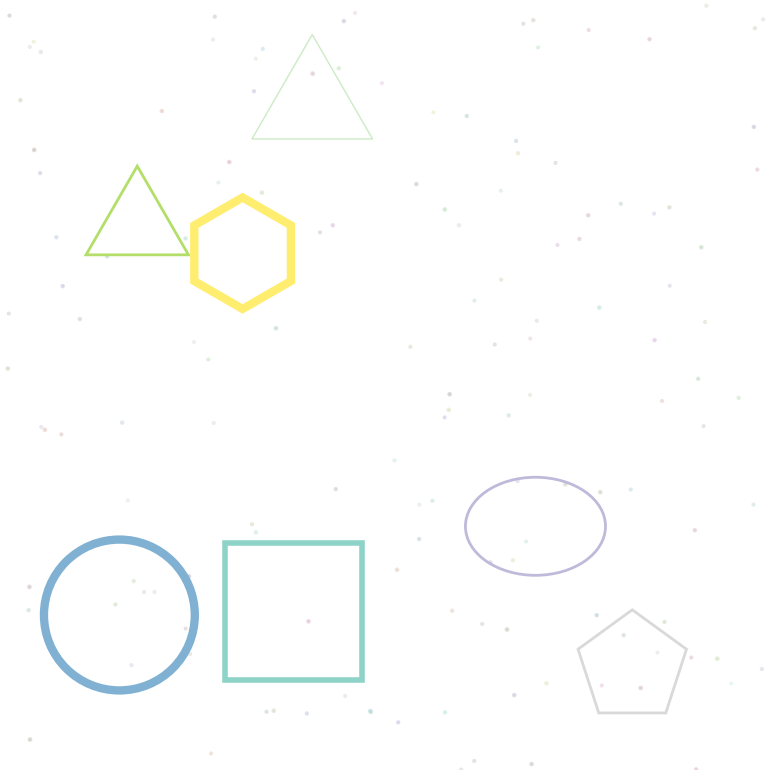[{"shape": "square", "thickness": 2, "radius": 0.45, "center": [0.381, 0.205]}, {"shape": "oval", "thickness": 1, "radius": 0.45, "center": [0.695, 0.317]}, {"shape": "circle", "thickness": 3, "radius": 0.49, "center": [0.155, 0.201]}, {"shape": "triangle", "thickness": 1, "radius": 0.38, "center": [0.178, 0.707]}, {"shape": "pentagon", "thickness": 1, "radius": 0.37, "center": [0.821, 0.134]}, {"shape": "triangle", "thickness": 0.5, "radius": 0.45, "center": [0.406, 0.865]}, {"shape": "hexagon", "thickness": 3, "radius": 0.36, "center": [0.315, 0.671]}]